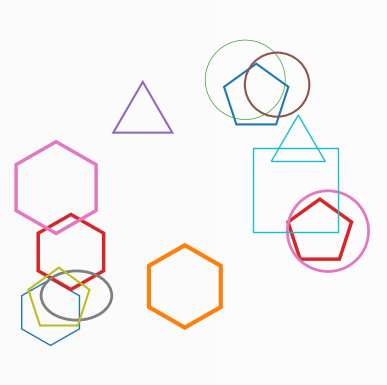[{"shape": "pentagon", "thickness": 1.5, "radius": 0.44, "center": [0.661, 0.747]}, {"shape": "hexagon", "thickness": 1, "radius": 0.43, "center": [0.131, 0.189]}, {"shape": "hexagon", "thickness": 3, "radius": 0.54, "center": [0.477, 0.256]}, {"shape": "circle", "thickness": 0.5, "radius": 0.52, "center": [0.633, 0.793]}, {"shape": "hexagon", "thickness": 2.5, "radius": 0.49, "center": [0.183, 0.345]}, {"shape": "pentagon", "thickness": 2.5, "radius": 0.43, "center": [0.825, 0.397]}, {"shape": "triangle", "thickness": 1.5, "radius": 0.44, "center": [0.368, 0.699]}, {"shape": "circle", "thickness": 1.5, "radius": 0.42, "center": [0.715, 0.78]}, {"shape": "circle", "thickness": 2, "radius": 0.52, "center": [0.846, 0.4]}, {"shape": "hexagon", "thickness": 2.5, "radius": 0.6, "center": [0.145, 0.513]}, {"shape": "oval", "thickness": 2, "radius": 0.46, "center": [0.197, 0.232]}, {"shape": "pentagon", "thickness": 1.5, "radius": 0.42, "center": [0.152, 0.222]}, {"shape": "triangle", "thickness": 1, "radius": 0.4, "center": [0.77, 0.621]}, {"shape": "square", "thickness": 1, "radius": 0.55, "center": [0.762, 0.506]}]